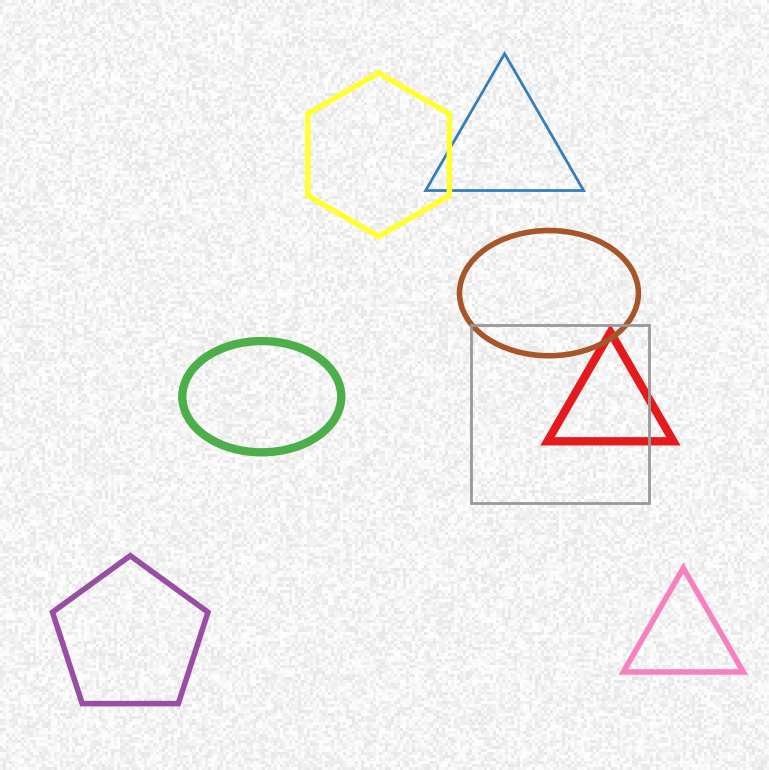[{"shape": "triangle", "thickness": 3, "radius": 0.47, "center": [0.793, 0.474]}, {"shape": "triangle", "thickness": 1, "radius": 0.59, "center": [0.655, 0.812]}, {"shape": "oval", "thickness": 3, "radius": 0.52, "center": [0.34, 0.485]}, {"shape": "pentagon", "thickness": 2, "radius": 0.53, "center": [0.169, 0.172]}, {"shape": "hexagon", "thickness": 2, "radius": 0.53, "center": [0.492, 0.799]}, {"shape": "oval", "thickness": 2, "radius": 0.58, "center": [0.713, 0.619]}, {"shape": "triangle", "thickness": 2, "radius": 0.45, "center": [0.887, 0.172]}, {"shape": "square", "thickness": 1, "radius": 0.58, "center": [0.727, 0.463]}]